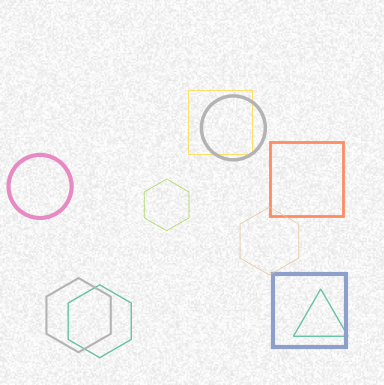[{"shape": "triangle", "thickness": 1, "radius": 0.41, "center": [0.833, 0.168]}, {"shape": "hexagon", "thickness": 1, "radius": 0.47, "center": [0.259, 0.166]}, {"shape": "square", "thickness": 2, "radius": 0.48, "center": [0.796, 0.535]}, {"shape": "square", "thickness": 3, "radius": 0.47, "center": [0.805, 0.194]}, {"shape": "circle", "thickness": 3, "radius": 0.41, "center": [0.104, 0.516]}, {"shape": "hexagon", "thickness": 0.5, "radius": 0.34, "center": [0.433, 0.468]}, {"shape": "square", "thickness": 0.5, "radius": 0.41, "center": [0.571, 0.683]}, {"shape": "hexagon", "thickness": 0.5, "radius": 0.44, "center": [0.7, 0.374]}, {"shape": "hexagon", "thickness": 1.5, "radius": 0.48, "center": [0.204, 0.181]}, {"shape": "circle", "thickness": 2.5, "radius": 0.42, "center": [0.606, 0.668]}]